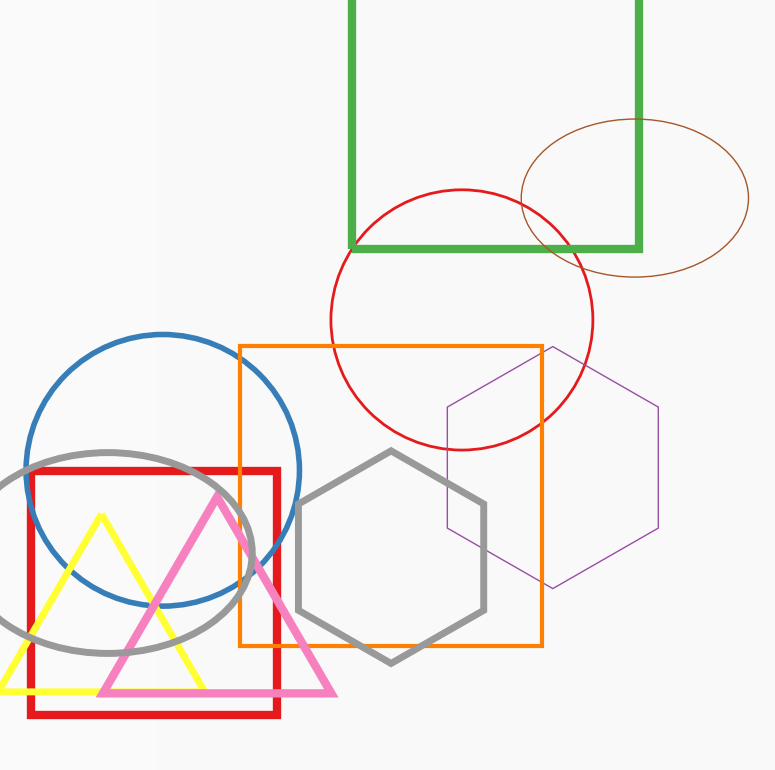[{"shape": "circle", "thickness": 1, "radius": 0.85, "center": [0.596, 0.585]}, {"shape": "square", "thickness": 3, "radius": 0.79, "center": [0.199, 0.23]}, {"shape": "circle", "thickness": 2, "radius": 0.88, "center": [0.21, 0.389]}, {"shape": "square", "thickness": 3, "radius": 0.93, "center": [0.639, 0.863]}, {"shape": "hexagon", "thickness": 0.5, "radius": 0.79, "center": [0.713, 0.393]}, {"shape": "square", "thickness": 1.5, "radius": 0.97, "center": [0.505, 0.356]}, {"shape": "triangle", "thickness": 2.5, "radius": 0.77, "center": [0.131, 0.178]}, {"shape": "oval", "thickness": 0.5, "radius": 0.73, "center": [0.819, 0.743]}, {"shape": "triangle", "thickness": 3, "radius": 0.85, "center": [0.28, 0.185]}, {"shape": "hexagon", "thickness": 2.5, "radius": 0.69, "center": [0.505, 0.276]}, {"shape": "oval", "thickness": 2.5, "radius": 0.93, "center": [0.139, 0.282]}]